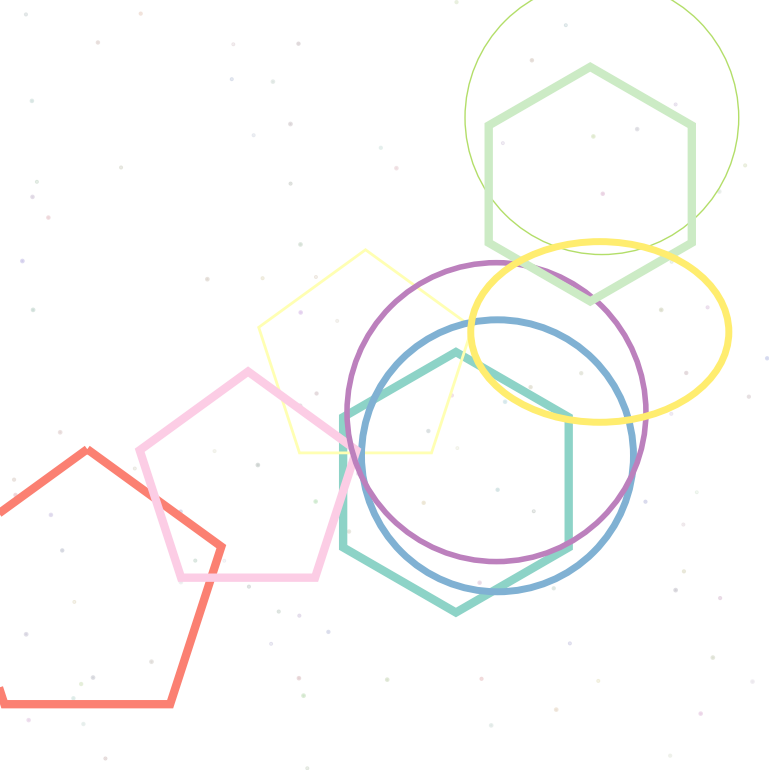[{"shape": "hexagon", "thickness": 3, "radius": 0.85, "center": [0.592, 0.374]}, {"shape": "pentagon", "thickness": 1, "radius": 0.73, "center": [0.475, 0.53]}, {"shape": "pentagon", "thickness": 3, "radius": 0.92, "center": [0.113, 0.234]}, {"shape": "circle", "thickness": 2.5, "radius": 0.88, "center": [0.646, 0.408]}, {"shape": "circle", "thickness": 0.5, "radius": 0.89, "center": [0.782, 0.847]}, {"shape": "pentagon", "thickness": 3, "radius": 0.74, "center": [0.322, 0.369]}, {"shape": "circle", "thickness": 2, "radius": 0.97, "center": [0.645, 0.465]}, {"shape": "hexagon", "thickness": 3, "radius": 0.76, "center": [0.767, 0.761]}, {"shape": "oval", "thickness": 2.5, "radius": 0.84, "center": [0.779, 0.569]}]